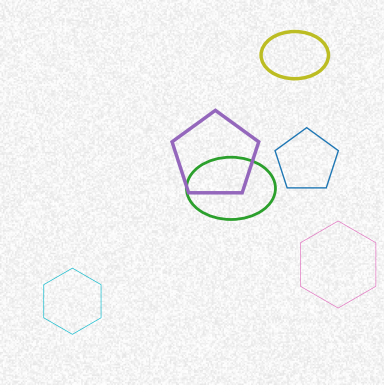[{"shape": "pentagon", "thickness": 1, "radius": 0.43, "center": [0.797, 0.582]}, {"shape": "oval", "thickness": 2, "radius": 0.58, "center": [0.6, 0.511]}, {"shape": "pentagon", "thickness": 2.5, "radius": 0.59, "center": [0.559, 0.595]}, {"shape": "hexagon", "thickness": 0.5, "radius": 0.57, "center": [0.878, 0.313]}, {"shape": "oval", "thickness": 2.5, "radius": 0.44, "center": [0.766, 0.857]}, {"shape": "hexagon", "thickness": 0.5, "radius": 0.43, "center": [0.188, 0.218]}]